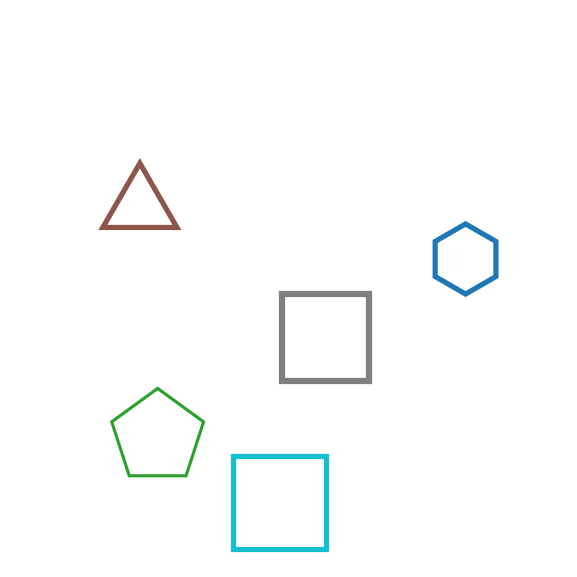[{"shape": "hexagon", "thickness": 2.5, "radius": 0.3, "center": [0.806, 0.551]}, {"shape": "pentagon", "thickness": 1.5, "radius": 0.42, "center": [0.273, 0.243]}, {"shape": "triangle", "thickness": 2.5, "radius": 0.37, "center": [0.242, 0.642]}, {"shape": "square", "thickness": 3, "radius": 0.38, "center": [0.563, 0.414]}, {"shape": "square", "thickness": 2.5, "radius": 0.4, "center": [0.484, 0.129]}]